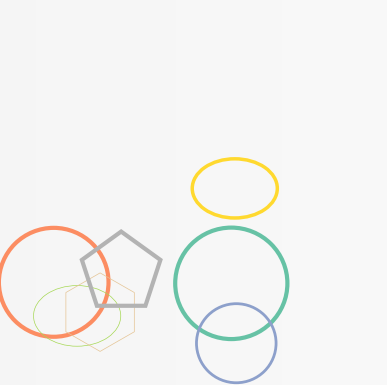[{"shape": "circle", "thickness": 3, "radius": 0.72, "center": [0.597, 0.264]}, {"shape": "circle", "thickness": 3, "radius": 0.71, "center": [0.139, 0.267]}, {"shape": "circle", "thickness": 2, "radius": 0.51, "center": [0.61, 0.109]}, {"shape": "oval", "thickness": 0.5, "radius": 0.56, "center": [0.199, 0.179]}, {"shape": "oval", "thickness": 2.5, "radius": 0.55, "center": [0.606, 0.511]}, {"shape": "hexagon", "thickness": 0.5, "radius": 0.51, "center": [0.258, 0.189]}, {"shape": "pentagon", "thickness": 3, "radius": 0.53, "center": [0.313, 0.292]}]